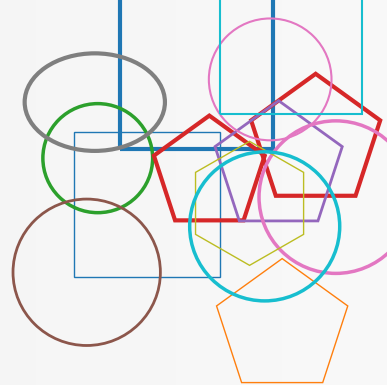[{"shape": "square", "thickness": 3, "radius": 0.99, "center": [0.507, 0.811]}, {"shape": "square", "thickness": 1, "radius": 0.94, "center": [0.379, 0.468]}, {"shape": "pentagon", "thickness": 1, "radius": 0.89, "center": [0.728, 0.15]}, {"shape": "circle", "thickness": 2.5, "radius": 0.71, "center": [0.252, 0.589]}, {"shape": "pentagon", "thickness": 3, "radius": 0.88, "center": [0.815, 0.633]}, {"shape": "pentagon", "thickness": 3, "radius": 0.75, "center": [0.54, 0.549]}, {"shape": "pentagon", "thickness": 2, "radius": 0.86, "center": [0.719, 0.566]}, {"shape": "circle", "thickness": 2, "radius": 0.95, "center": [0.224, 0.293]}, {"shape": "circle", "thickness": 1.5, "radius": 0.79, "center": [0.697, 0.794]}, {"shape": "circle", "thickness": 2.5, "radius": 0.99, "center": [0.867, 0.488]}, {"shape": "oval", "thickness": 3, "radius": 0.9, "center": [0.245, 0.735]}, {"shape": "hexagon", "thickness": 1, "radius": 0.81, "center": [0.644, 0.472]}, {"shape": "circle", "thickness": 2.5, "radius": 0.97, "center": [0.683, 0.412]}, {"shape": "square", "thickness": 1.5, "radius": 0.92, "center": [0.75, 0.887]}]